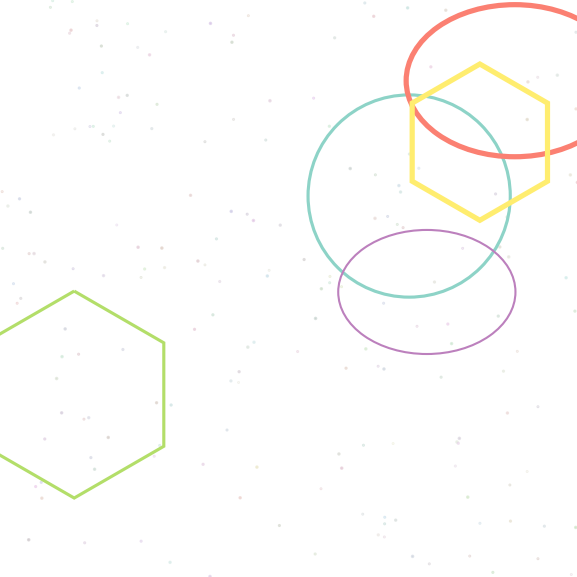[{"shape": "circle", "thickness": 1.5, "radius": 0.88, "center": [0.709, 0.66]}, {"shape": "oval", "thickness": 2.5, "radius": 0.94, "center": [0.891, 0.859]}, {"shape": "hexagon", "thickness": 1.5, "radius": 0.9, "center": [0.128, 0.316]}, {"shape": "oval", "thickness": 1, "radius": 0.77, "center": [0.739, 0.494]}, {"shape": "hexagon", "thickness": 2.5, "radius": 0.68, "center": [0.831, 0.753]}]